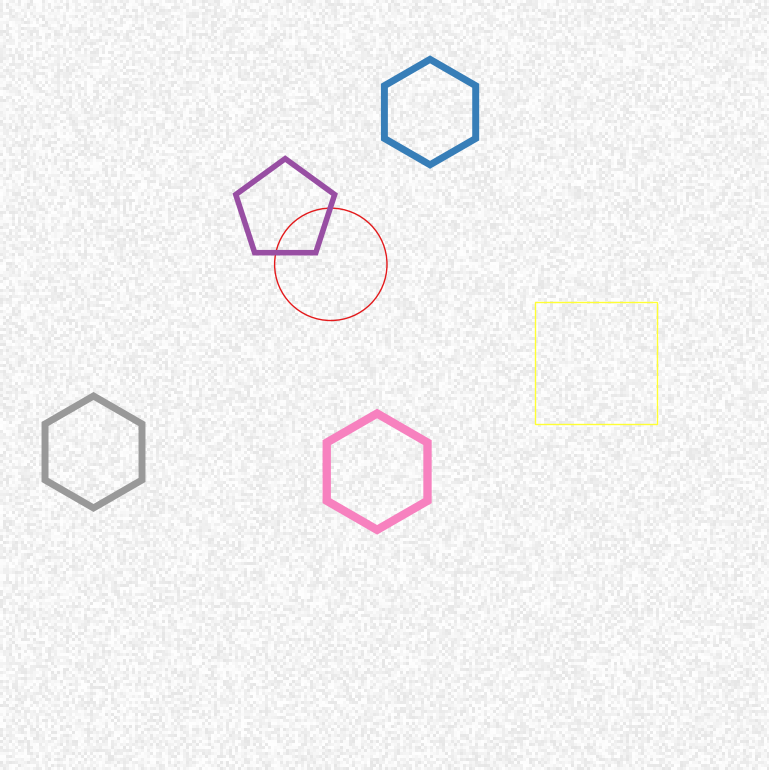[{"shape": "circle", "thickness": 0.5, "radius": 0.36, "center": [0.43, 0.657]}, {"shape": "hexagon", "thickness": 2.5, "radius": 0.34, "center": [0.559, 0.854]}, {"shape": "pentagon", "thickness": 2, "radius": 0.34, "center": [0.37, 0.726]}, {"shape": "square", "thickness": 0.5, "radius": 0.4, "center": [0.774, 0.529]}, {"shape": "hexagon", "thickness": 3, "radius": 0.38, "center": [0.49, 0.387]}, {"shape": "hexagon", "thickness": 2.5, "radius": 0.36, "center": [0.121, 0.413]}]